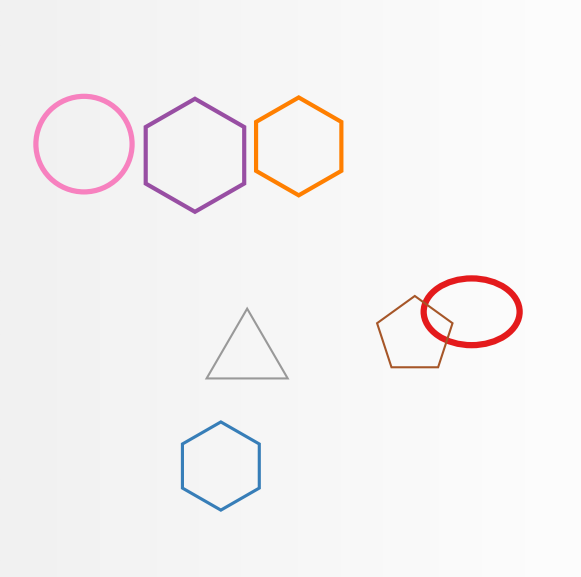[{"shape": "oval", "thickness": 3, "radius": 0.41, "center": [0.811, 0.459]}, {"shape": "hexagon", "thickness": 1.5, "radius": 0.38, "center": [0.38, 0.192]}, {"shape": "hexagon", "thickness": 2, "radius": 0.49, "center": [0.335, 0.73]}, {"shape": "hexagon", "thickness": 2, "radius": 0.42, "center": [0.514, 0.746]}, {"shape": "pentagon", "thickness": 1, "radius": 0.34, "center": [0.714, 0.418]}, {"shape": "circle", "thickness": 2.5, "radius": 0.41, "center": [0.144, 0.75]}, {"shape": "triangle", "thickness": 1, "radius": 0.4, "center": [0.425, 0.384]}]